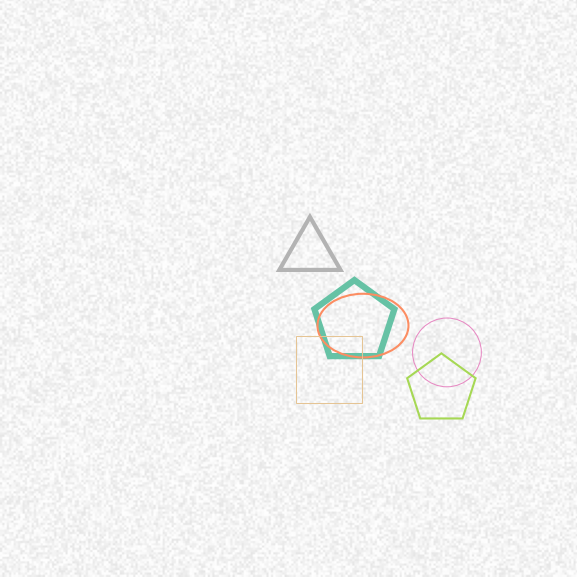[{"shape": "pentagon", "thickness": 3, "radius": 0.36, "center": [0.614, 0.441]}, {"shape": "oval", "thickness": 1, "radius": 0.39, "center": [0.629, 0.435]}, {"shape": "circle", "thickness": 0.5, "radius": 0.3, "center": [0.774, 0.389]}, {"shape": "pentagon", "thickness": 1, "radius": 0.31, "center": [0.764, 0.325]}, {"shape": "square", "thickness": 0.5, "radius": 0.29, "center": [0.57, 0.359]}, {"shape": "triangle", "thickness": 2, "radius": 0.31, "center": [0.537, 0.562]}]